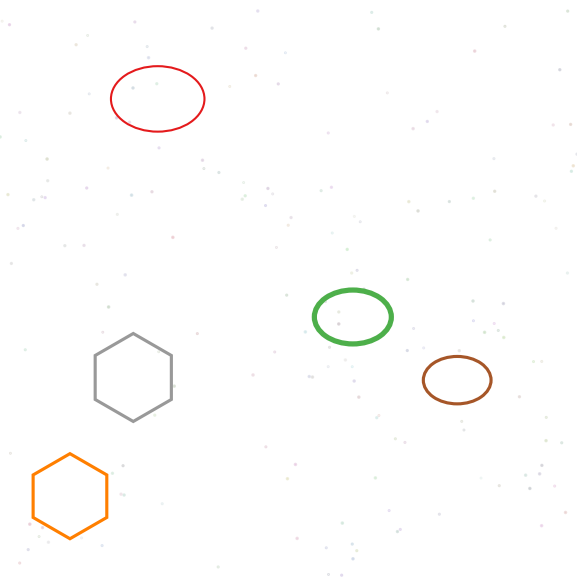[{"shape": "oval", "thickness": 1, "radius": 0.4, "center": [0.273, 0.828]}, {"shape": "oval", "thickness": 2.5, "radius": 0.33, "center": [0.611, 0.45]}, {"shape": "hexagon", "thickness": 1.5, "radius": 0.37, "center": [0.121, 0.14]}, {"shape": "oval", "thickness": 1.5, "radius": 0.29, "center": [0.792, 0.341]}, {"shape": "hexagon", "thickness": 1.5, "radius": 0.38, "center": [0.231, 0.345]}]